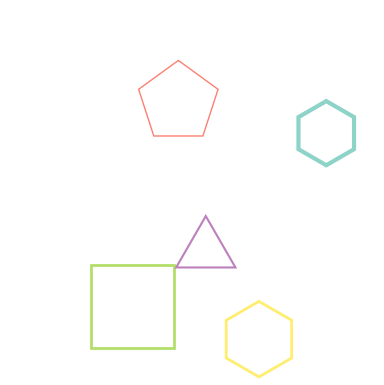[{"shape": "hexagon", "thickness": 3, "radius": 0.42, "center": [0.847, 0.654]}, {"shape": "pentagon", "thickness": 1, "radius": 0.54, "center": [0.463, 0.735]}, {"shape": "square", "thickness": 2, "radius": 0.54, "center": [0.344, 0.204]}, {"shape": "triangle", "thickness": 1.5, "radius": 0.44, "center": [0.535, 0.35]}, {"shape": "hexagon", "thickness": 2, "radius": 0.49, "center": [0.673, 0.119]}]